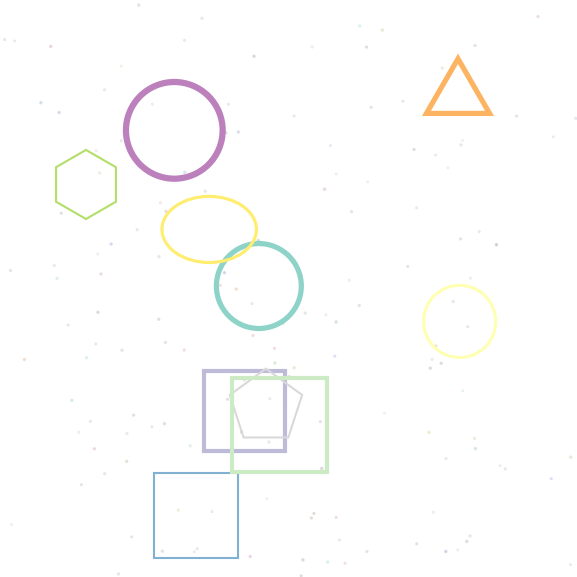[{"shape": "circle", "thickness": 2.5, "radius": 0.37, "center": [0.448, 0.504]}, {"shape": "circle", "thickness": 1.5, "radius": 0.31, "center": [0.796, 0.443]}, {"shape": "square", "thickness": 2, "radius": 0.35, "center": [0.423, 0.287]}, {"shape": "square", "thickness": 1, "radius": 0.37, "center": [0.34, 0.107]}, {"shape": "triangle", "thickness": 2.5, "radius": 0.32, "center": [0.793, 0.834]}, {"shape": "hexagon", "thickness": 1, "radius": 0.3, "center": [0.149, 0.68]}, {"shape": "pentagon", "thickness": 1, "radius": 0.33, "center": [0.461, 0.295]}, {"shape": "circle", "thickness": 3, "radius": 0.42, "center": [0.302, 0.773]}, {"shape": "square", "thickness": 2, "radius": 0.41, "center": [0.484, 0.263]}, {"shape": "oval", "thickness": 1.5, "radius": 0.41, "center": [0.362, 0.602]}]